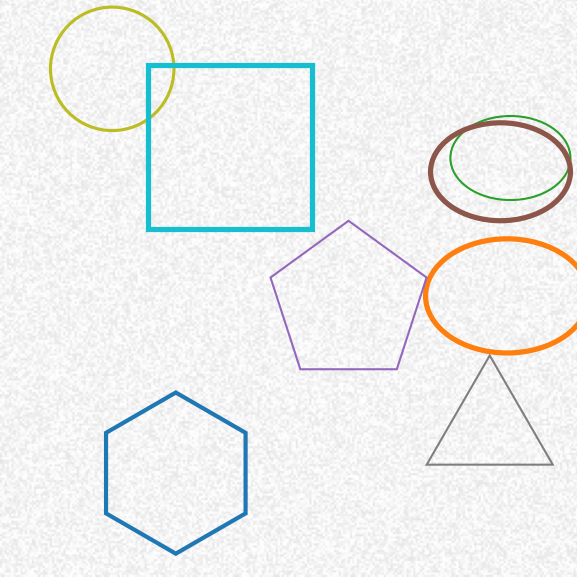[{"shape": "hexagon", "thickness": 2, "radius": 0.7, "center": [0.304, 0.18]}, {"shape": "oval", "thickness": 2.5, "radius": 0.71, "center": [0.878, 0.487]}, {"shape": "oval", "thickness": 1, "radius": 0.52, "center": [0.884, 0.725]}, {"shape": "pentagon", "thickness": 1, "radius": 0.71, "center": [0.604, 0.475]}, {"shape": "oval", "thickness": 2.5, "radius": 0.61, "center": [0.867, 0.702]}, {"shape": "triangle", "thickness": 1, "radius": 0.63, "center": [0.848, 0.258]}, {"shape": "circle", "thickness": 1.5, "radius": 0.53, "center": [0.194, 0.88]}, {"shape": "square", "thickness": 2.5, "radius": 0.71, "center": [0.399, 0.745]}]